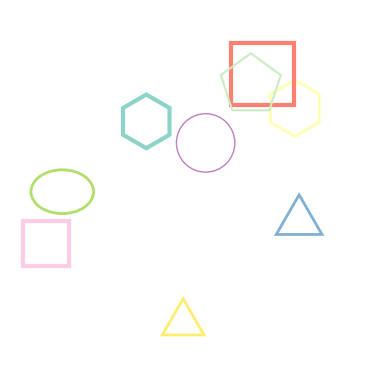[{"shape": "hexagon", "thickness": 3, "radius": 0.35, "center": [0.38, 0.685]}, {"shape": "hexagon", "thickness": 2, "radius": 0.37, "center": [0.766, 0.719]}, {"shape": "square", "thickness": 3, "radius": 0.41, "center": [0.682, 0.807]}, {"shape": "triangle", "thickness": 2, "radius": 0.34, "center": [0.777, 0.425]}, {"shape": "oval", "thickness": 2, "radius": 0.41, "center": [0.162, 0.502]}, {"shape": "square", "thickness": 3, "radius": 0.3, "center": [0.12, 0.367]}, {"shape": "circle", "thickness": 1, "radius": 0.38, "center": [0.534, 0.629]}, {"shape": "pentagon", "thickness": 1.5, "radius": 0.41, "center": [0.651, 0.78]}, {"shape": "triangle", "thickness": 2, "radius": 0.31, "center": [0.476, 0.161]}]